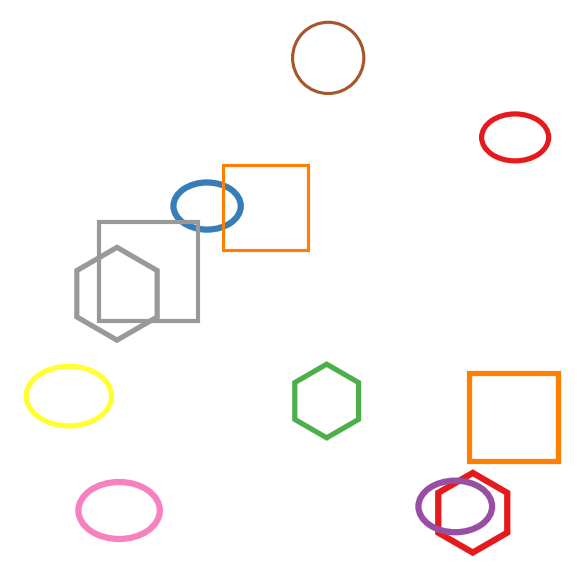[{"shape": "oval", "thickness": 2.5, "radius": 0.29, "center": [0.892, 0.761]}, {"shape": "hexagon", "thickness": 3, "radius": 0.34, "center": [0.819, 0.111]}, {"shape": "oval", "thickness": 3, "radius": 0.29, "center": [0.359, 0.642]}, {"shape": "hexagon", "thickness": 2.5, "radius": 0.32, "center": [0.566, 0.305]}, {"shape": "oval", "thickness": 3, "radius": 0.32, "center": [0.788, 0.122]}, {"shape": "square", "thickness": 2.5, "radius": 0.38, "center": [0.889, 0.277]}, {"shape": "square", "thickness": 1.5, "radius": 0.37, "center": [0.46, 0.64]}, {"shape": "oval", "thickness": 2.5, "radius": 0.37, "center": [0.119, 0.313]}, {"shape": "circle", "thickness": 1.5, "radius": 0.31, "center": [0.568, 0.899]}, {"shape": "oval", "thickness": 3, "radius": 0.35, "center": [0.206, 0.115]}, {"shape": "hexagon", "thickness": 2.5, "radius": 0.4, "center": [0.203, 0.49]}, {"shape": "square", "thickness": 2, "radius": 0.43, "center": [0.257, 0.529]}]